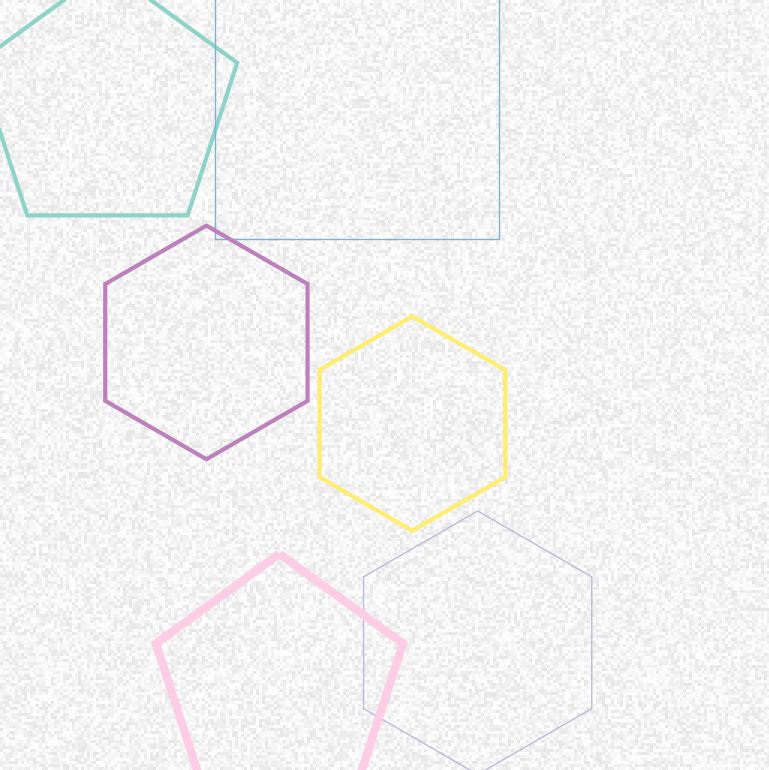[{"shape": "pentagon", "thickness": 1.5, "radius": 0.89, "center": [0.14, 0.864]}, {"shape": "hexagon", "thickness": 0.5, "radius": 0.86, "center": [0.62, 0.165]}, {"shape": "square", "thickness": 0.5, "radius": 0.92, "center": [0.464, 0.874]}, {"shape": "pentagon", "thickness": 3, "radius": 0.84, "center": [0.363, 0.112]}, {"shape": "hexagon", "thickness": 1.5, "radius": 0.76, "center": [0.268, 0.555]}, {"shape": "hexagon", "thickness": 1.5, "radius": 0.7, "center": [0.536, 0.45]}]